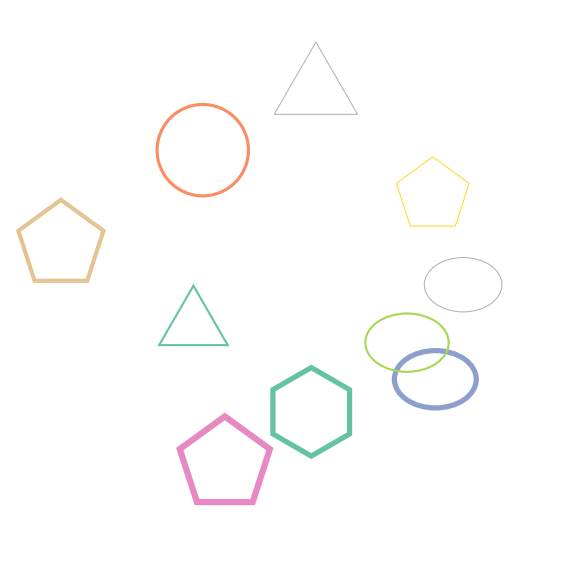[{"shape": "hexagon", "thickness": 2.5, "radius": 0.38, "center": [0.539, 0.286]}, {"shape": "triangle", "thickness": 1, "radius": 0.34, "center": [0.335, 0.436]}, {"shape": "circle", "thickness": 1.5, "radius": 0.4, "center": [0.351, 0.739]}, {"shape": "oval", "thickness": 2.5, "radius": 0.35, "center": [0.754, 0.342]}, {"shape": "pentagon", "thickness": 3, "radius": 0.41, "center": [0.389, 0.196]}, {"shape": "oval", "thickness": 1, "radius": 0.36, "center": [0.705, 0.406]}, {"shape": "pentagon", "thickness": 0.5, "radius": 0.33, "center": [0.749, 0.661]}, {"shape": "pentagon", "thickness": 2, "radius": 0.39, "center": [0.105, 0.576]}, {"shape": "triangle", "thickness": 0.5, "radius": 0.42, "center": [0.547, 0.843]}, {"shape": "oval", "thickness": 0.5, "radius": 0.34, "center": [0.802, 0.506]}]